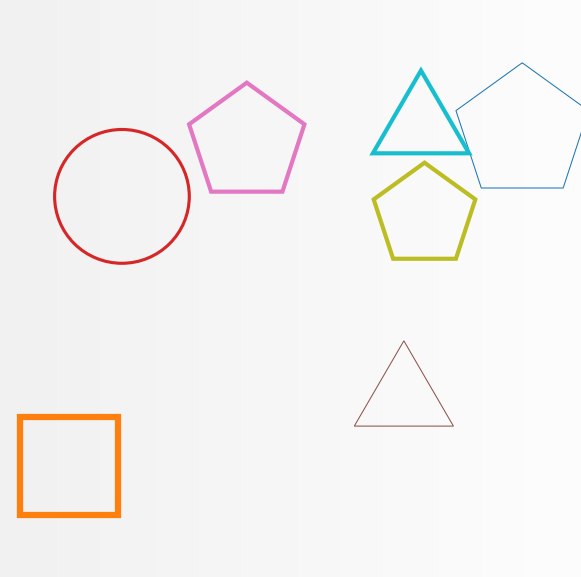[{"shape": "pentagon", "thickness": 0.5, "radius": 0.6, "center": [0.898, 0.771]}, {"shape": "square", "thickness": 3, "radius": 0.42, "center": [0.119, 0.192]}, {"shape": "circle", "thickness": 1.5, "radius": 0.58, "center": [0.21, 0.659]}, {"shape": "triangle", "thickness": 0.5, "radius": 0.49, "center": [0.695, 0.311]}, {"shape": "pentagon", "thickness": 2, "radius": 0.52, "center": [0.425, 0.752]}, {"shape": "pentagon", "thickness": 2, "radius": 0.46, "center": [0.73, 0.625]}, {"shape": "triangle", "thickness": 2, "radius": 0.48, "center": [0.724, 0.781]}]